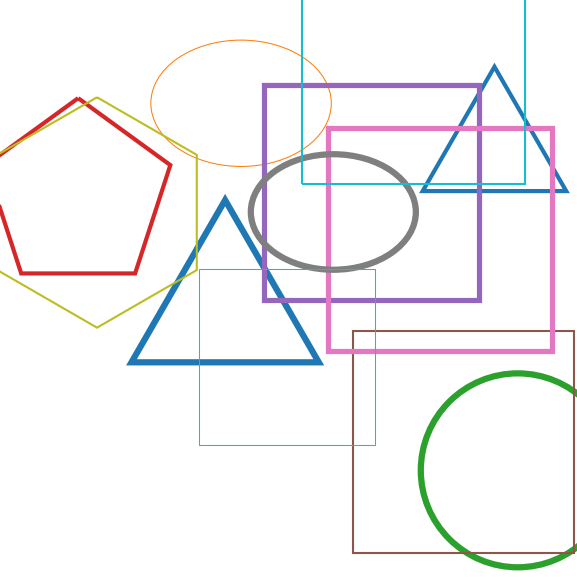[{"shape": "triangle", "thickness": 3, "radius": 0.94, "center": [0.39, 0.465]}, {"shape": "triangle", "thickness": 2, "radius": 0.72, "center": [0.856, 0.74]}, {"shape": "oval", "thickness": 0.5, "radius": 0.78, "center": [0.417, 0.82]}, {"shape": "circle", "thickness": 3, "radius": 0.84, "center": [0.897, 0.185]}, {"shape": "pentagon", "thickness": 2, "radius": 0.84, "center": [0.135, 0.661]}, {"shape": "square", "thickness": 2.5, "radius": 0.93, "center": [0.644, 0.666]}, {"shape": "square", "thickness": 1, "radius": 0.96, "center": [0.803, 0.234]}, {"shape": "square", "thickness": 2.5, "radius": 0.97, "center": [0.762, 0.584]}, {"shape": "oval", "thickness": 3, "radius": 0.71, "center": [0.577, 0.632]}, {"shape": "hexagon", "thickness": 1, "radius": 1.0, "center": [0.168, 0.631]}, {"shape": "square", "thickness": 0.5, "radius": 0.76, "center": [0.496, 0.38]}, {"shape": "square", "thickness": 1, "radius": 0.96, "center": [0.716, 0.873]}]